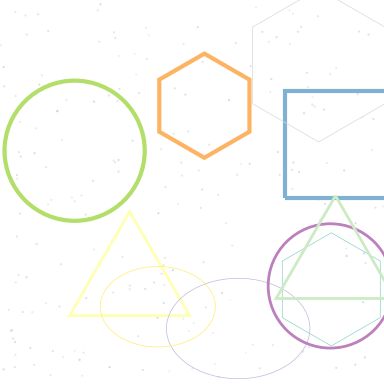[{"shape": "hexagon", "thickness": 0.5, "radius": 0.73, "center": [0.861, 0.248]}, {"shape": "triangle", "thickness": 2, "radius": 0.9, "center": [0.337, 0.27]}, {"shape": "oval", "thickness": 0.5, "radius": 0.93, "center": [0.619, 0.147]}, {"shape": "square", "thickness": 3, "radius": 0.69, "center": [0.878, 0.625]}, {"shape": "hexagon", "thickness": 3, "radius": 0.68, "center": [0.531, 0.725]}, {"shape": "circle", "thickness": 3, "radius": 0.91, "center": [0.194, 0.608]}, {"shape": "hexagon", "thickness": 0.5, "radius": 0.99, "center": [0.828, 0.83]}, {"shape": "circle", "thickness": 2, "radius": 0.81, "center": [0.858, 0.257]}, {"shape": "triangle", "thickness": 2, "radius": 0.89, "center": [0.871, 0.314]}, {"shape": "oval", "thickness": 0.5, "radius": 0.75, "center": [0.41, 0.203]}]